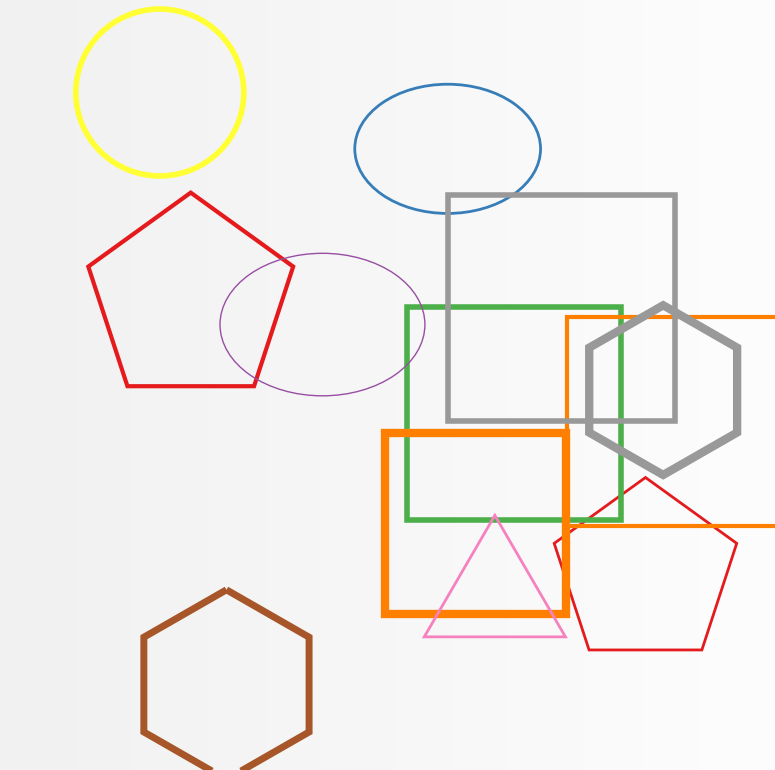[{"shape": "pentagon", "thickness": 1.5, "radius": 0.69, "center": [0.246, 0.611]}, {"shape": "pentagon", "thickness": 1, "radius": 0.62, "center": [0.833, 0.256]}, {"shape": "oval", "thickness": 1, "radius": 0.6, "center": [0.578, 0.807]}, {"shape": "square", "thickness": 2, "radius": 0.69, "center": [0.663, 0.463]}, {"shape": "oval", "thickness": 0.5, "radius": 0.66, "center": [0.416, 0.578]}, {"shape": "square", "thickness": 3, "radius": 0.59, "center": [0.614, 0.32]}, {"shape": "square", "thickness": 1.5, "radius": 0.68, "center": [0.867, 0.453]}, {"shape": "circle", "thickness": 2, "radius": 0.54, "center": [0.206, 0.88]}, {"shape": "hexagon", "thickness": 2.5, "radius": 0.62, "center": [0.292, 0.111]}, {"shape": "triangle", "thickness": 1, "radius": 0.53, "center": [0.639, 0.226]}, {"shape": "hexagon", "thickness": 3, "radius": 0.55, "center": [0.856, 0.493]}, {"shape": "square", "thickness": 2, "radius": 0.73, "center": [0.724, 0.601]}]